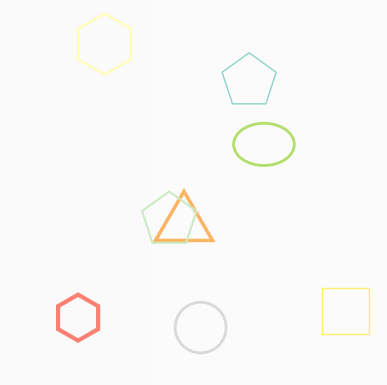[{"shape": "pentagon", "thickness": 1, "radius": 0.37, "center": [0.643, 0.79]}, {"shape": "hexagon", "thickness": 1.5, "radius": 0.39, "center": [0.27, 0.886]}, {"shape": "hexagon", "thickness": 3, "radius": 0.3, "center": [0.202, 0.175]}, {"shape": "triangle", "thickness": 2.5, "radius": 0.43, "center": [0.475, 0.418]}, {"shape": "oval", "thickness": 2, "radius": 0.39, "center": [0.681, 0.625]}, {"shape": "circle", "thickness": 2, "radius": 0.33, "center": [0.518, 0.149]}, {"shape": "pentagon", "thickness": 1.5, "radius": 0.37, "center": [0.437, 0.429]}, {"shape": "square", "thickness": 1, "radius": 0.3, "center": [0.891, 0.193]}]